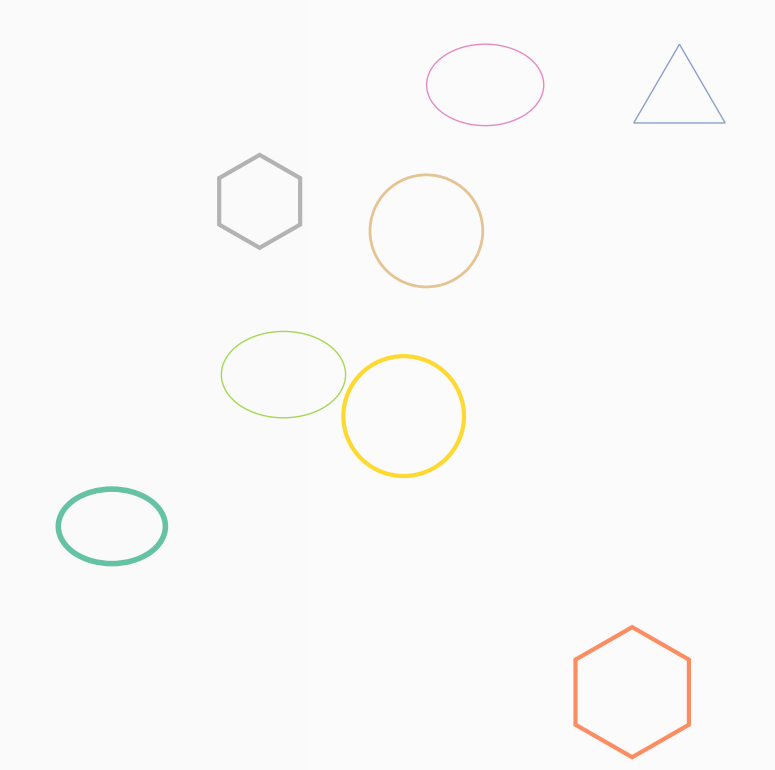[{"shape": "oval", "thickness": 2, "radius": 0.35, "center": [0.144, 0.316]}, {"shape": "hexagon", "thickness": 1.5, "radius": 0.42, "center": [0.816, 0.101]}, {"shape": "triangle", "thickness": 0.5, "radius": 0.34, "center": [0.877, 0.874]}, {"shape": "oval", "thickness": 0.5, "radius": 0.38, "center": [0.626, 0.89]}, {"shape": "oval", "thickness": 0.5, "radius": 0.4, "center": [0.366, 0.513]}, {"shape": "circle", "thickness": 1.5, "radius": 0.39, "center": [0.521, 0.46]}, {"shape": "circle", "thickness": 1, "radius": 0.36, "center": [0.55, 0.7]}, {"shape": "hexagon", "thickness": 1.5, "radius": 0.3, "center": [0.335, 0.739]}]